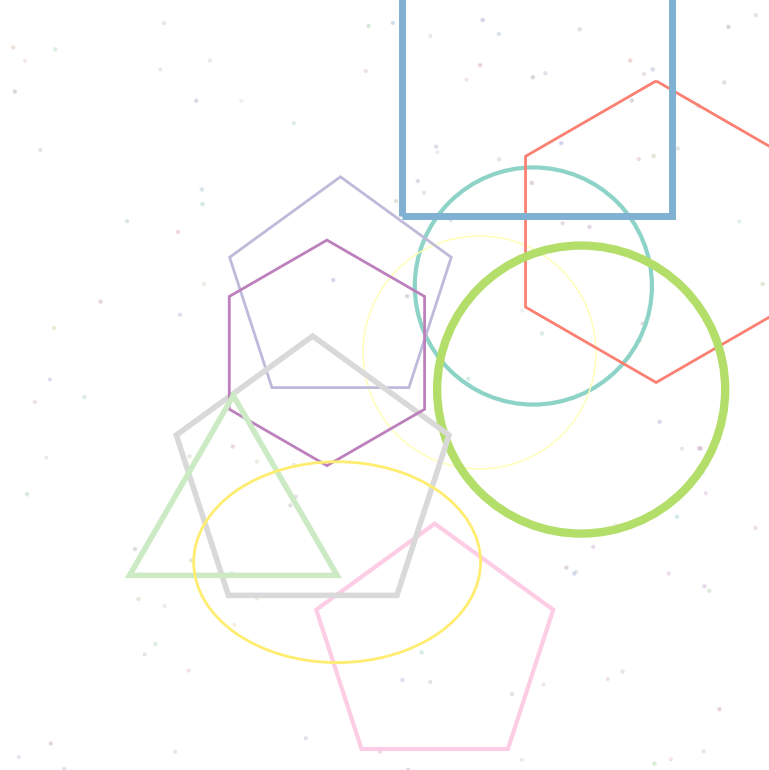[{"shape": "circle", "thickness": 1.5, "radius": 0.77, "center": [0.693, 0.629]}, {"shape": "circle", "thickness": 0.5, "radius": 0.76, "center": [0.623, 0.542]}, {"shape": "pentagon", "thickness": 1, "radius": 0.76, "center": [0.442, 0.619]}, {"shape": "hexagon", "thickness": 1, "radius": 0.98, "center": [0.852, 0.699]}, {"shape": "square", "thickness": 2.5, "radius": 0.88, "center": [0.698, 0.895]}, {"shape": "circle", "thickness": 3, "radius": 0.94, "center": [0.755, 0.494]}, {"shape": "pentagon", "thickness": 1.5, "radius": 0.81, "center": [0.565, 0.158]}, {"shape": "pentagon", "thickness": 2, "radius": 0.93, "center": [0.406, 0.377]}, {"shape": "hexagon", "thickness": 1, "radius": 0.73, "center": [0.425, 0.542]}, {"shape": "triangle", "thickness": 2, "radius": 0.78, "center": [0.303, 0.331]}, {"shape": "oval", "thickness": 1, "radius": 0.93, "center": [0.438, 0.27]}]